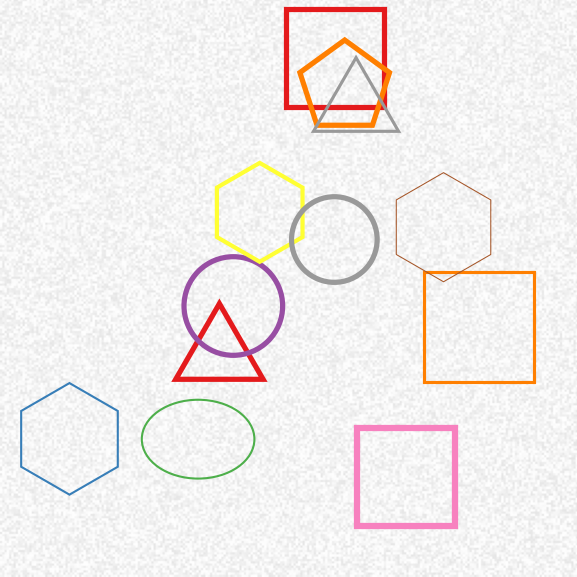[{"shape": "square", "thickness": 2.5, "radius": 0.42, "center": [0.58, 0.899]}, {"shape": "triangle", "thickness": 2.5, "radius": 0.44, "center": [0.38, 0.386]}, {"shape": "hexagon", "thickness": 1, "radius": 0.48, "center": [0.12, 0.239]}, {"shape": "oval", "thickness": 1, "radius": 0.49, "center": [0.343, 0.239]}, {"shape": "circle", "thickness": 2.5, "radius": 0.43, "center": [0.404, 0.469]}, {"shape": "pentagon", "thickness": 2.5, "radius": 0.41, "center": [0.597, 0.848]}, {"shape": "square", "thickness": 1.5, "radius": 0.48, "center": [0.829, 0.432]}, {"shape": "hexagon", "thickness": 2, "radius": 0.43, "center": [0.45, 0.631]}, {"shape": "hexagon", "thickness": 0.5, "radius": 0.47, "center": [0.768, 0.606]}, {"shape": "square", "thickness": 3, "radius": 0.42, "center": [0.703, 0.173]}, {"shape": "circle", "thickness": 2.5, "radius": 0.37, "center": [0.579, 0.584]}, {"shape": "triangle", "thickness": 1.5, "radius": 0.43, "center": [0.617, 0.814]}]